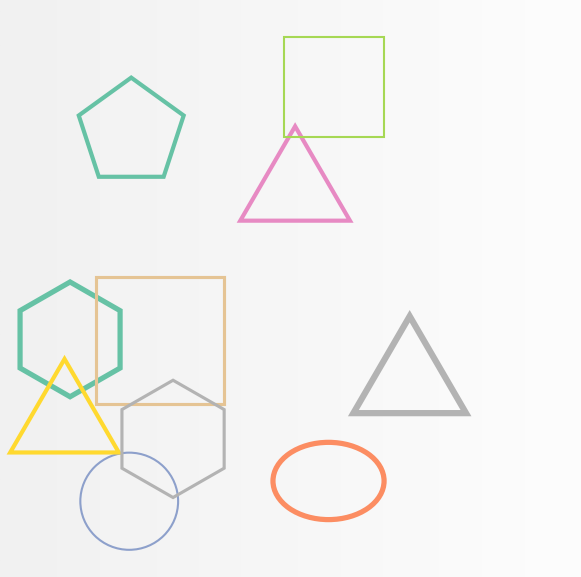[{"shape": "hexagon", "thickness": 2.5, "radius": 0.5, "center": [0.121, 0.412]}, {"shape": "pentagon", "thickness": 2, "radius": 0.47, "center": [0.226, 0.77]}, {"shape": "oval", "thickness": 2.5, "radius": 0.48, "center": [0.565, 0.166]}, {"shape": "circle", "thickness": 1, "radius": 0.42, "center": [0.222, 0.131]}, {"shape": "triangle", "thickness": 2, "radius": 0.54, "center": [0.508, 0.671]}, {"shape": "square", "thickness": 1, "radius": 0.43, "center": [0.574, 0.849]}, {"shape": "triangle", "thickness": 2, "radius": 0.54, "center": [0.111, 0.27]}, {"shape": "square", "thickness": 1.5, "radius": 0.55, "center": [0.275, 0.41]}, {"shape": "triangle", "thickness": 3, "radius": 0.56, "center": [0.705, 0.34]}, {"shape": "hexagon", "thickness": 1.5, "radius": 0.51, "center": [0.298, 0.239]}]